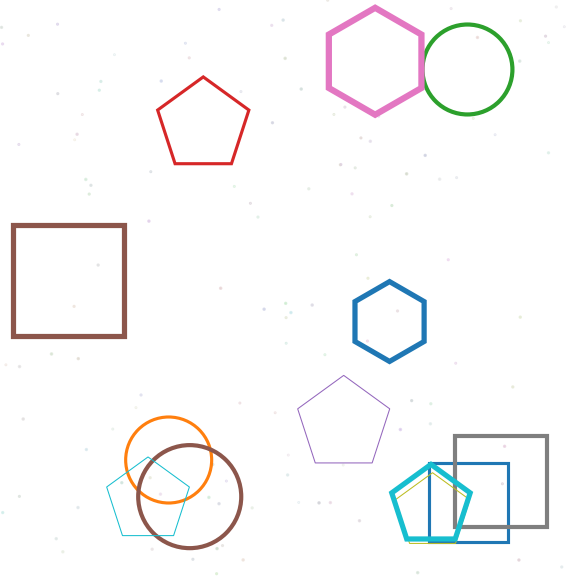[{"shape": "hexagon", "thickness": 2.5, "radius": 0.35, "center": [0.675, 0.442]}, {"shape": "square", "thickness": 1.5, "radius": 0.34, "center": [0.811, 0.129]}, {"shape": "circle", "thickness": 1.5, "radius": 0.37, "center": [0.292, 0.203]}, {"shape": "circle", "thickness": 2, "radius": 0.39, "center": [0.809, 0.879]}, {"shape": "pentagon", "thickness": 1.5, "radius": 0.42, "center": [0.352, 0.783]}, {"shape": "pentagon", "thickness": 0.5, "radius": 0.42, "center": [0.595, 0.265]}, {"shape": "square", "thickness": 2.5, "radius": 0.48, "center": [0.118, 0.513]}, {"shape": "circle", "thickness": 2, "radius": 0.45, "center": [0.329, 0.139]}, {"shape": "hexagon", "thickness": 3, "radius": 0.46, "center": [0.65, 0.893]}, {"shape": "square", "thickness": 2, "radius": 0.4, "center": [0.867, 0.165]}, {"shape": "pentagon", "thickness": 0.5, "radius": 0.34, "center": [0.749, 0.113]}, {"shape": "pentagon", "thickness": 0.5, "radius": 0.38, "center": [0.256, 0.133]}, {"shape": "pentagon", "thickness": 2.5, "radius": 0.36, "center": [0.746, 0.124]}]